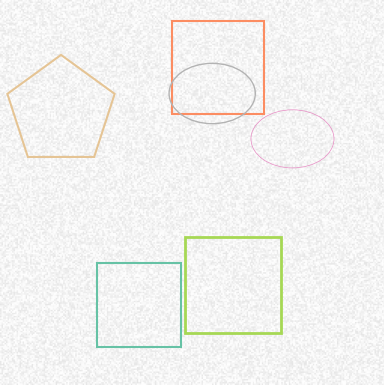[{"shape": "square", "thickness": 1.5, "radius": 0.55, "center": [0.36, 0.208]}, {"shape": "square", "thickness": 1.5, "radius": 0.6, "center": [0.566, 0.825]}, {"shape": "oval", "thickness": 0.5, "radius": 0.54, "center": [0.76, 0.639]}, {"shape": "square", "thickness": 2, "radius": 0.62, "center": [0.605, 0.259]}, {"shape": "pentagon", "thickness": 1.5, "radius": 0.73, "center": [0.159, 0.711]}, {"shape": "oval", "thickness": 1, "radius": 0.56, "center": [0.551, 0.757]}]